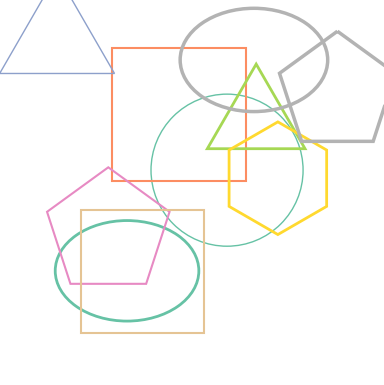[{"shape": "oval", "thickness": 2, "radius": 0.93, "center": [0.33, 0.297]}, {"shape": "circle", "thickness": 1, "radius": 0.99, "center": [0.59, 0.558]}, {"shape": "square", "thickness": 1.5, "radius": 0.87, "center": [0.464, 0.703]}, {"shape": "triangle", "thickness": 1, "radius": 0.86, "center": [0.148, 0.895]}, {"shape": "pentagon", "thickness": 1.5, "radius": 0.84, "center": [0.281, 0.398]}, {"shape": "triangle", "thickness": 2, "radius": 0.73, "center": [0.665, 0.687]}, {"shape": "hexagon", "thickness": 2, "radius": 0.73, "center": [0.722, 0.537]}, {"shape": "square", "thickness": 1.5, "radius": 0.8, "center": [0.37, 0.295]}, {"shape": "pentagon", "thickness": 2.5, "radius": 0.79, "center": [0.876, 0.761]}, {"shape": "oval", "thickness": 2.5, "radius": 0.96, "center": [0.66, 0.844]}]